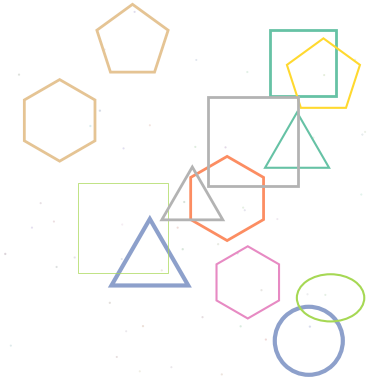[{"shape": "triangle", "thickness": 1.5, "radius": 0.48, "center": [0.772, 0.612]}, {"shape": "square", "thickness": 2, "radius": 0.43, "center": [0.787, 0.837]}, {"shape": "hexagon", "thickness": 2, "radius": 0.55, "center": [0.59, 0.484]}, {"shape": "circle", "thickness": 3, "radius": 0.44, "center": [0.802, 0.115]}, {"shape": "triangle", "thickness": 3, "radius": 0.58, "center": [0.389, 0.316]}, {"shape": "hexagon", "thickness": 1.5, "radius": 0.47, "center": [0.644, 0.267]}, {"shape": "oval", "thickness": 1.5, "radius": 0.44, "center": [0.859, 0.226]}, {"shape": "square", "thickness": 0.5, "radius": 0.59, "center": [0.32, 0.408]}, {"shape": "pentagon", "thickness": 1.5, "radius": 0.5, "center": [0.84, 0.801]}, {"shape": "hexagon", "thickness": 2, "radius": 0.53, "center": [0.155, 0.687]}, {"shape": "pentagon", "thickness": 2, "radius": 0.49, "center": [0.344, 0.891]}, {"shape": "triangle", "thickness": 2, "radius": 0.46, "center": [0.499, 0.475]}, {"shape": "square", "thickness": 2, "radius": 0.58, "center": [0.657, 0.633]}]